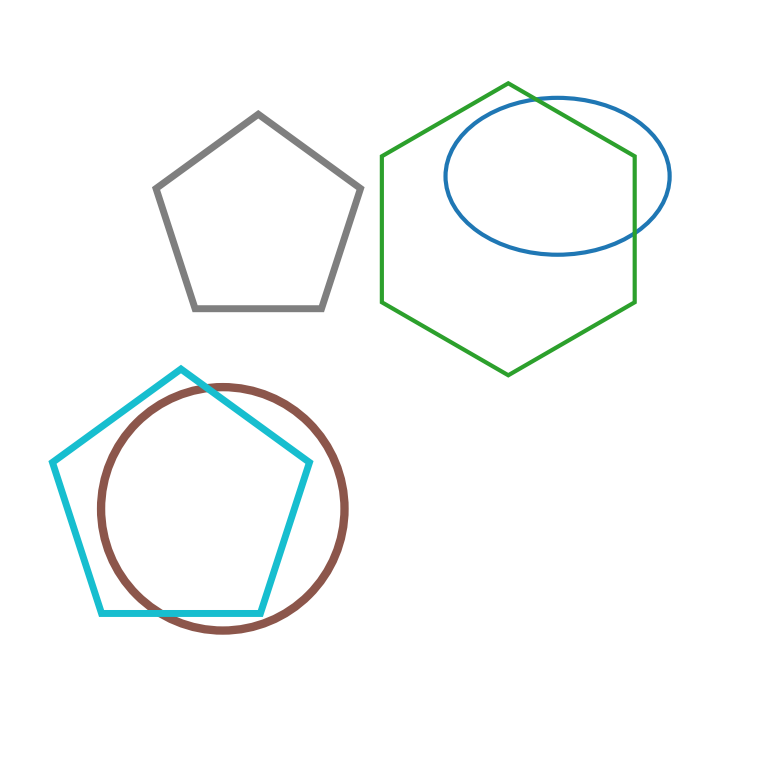[{"shape": "oval", "thickness": 1.5, "radius": 0.73, "center": [0.724, 0.771]}, {"shape": "hexagon", "thickness": 1.5, "radius": 0.95, "center": [0.66, 0.702]}, {"shape": "circle", "thickness": 3, "radius": 0.79, "center": [0.289, 0.339]}, {"shape": "pentagon", "thickness": 2.5, "radius": 0.7, "center": [0.335, 0.712]}, {"shape": "pentagon", "thickness": 2.5, "radius": 0.88, "center": [0.235, 0.345]}]